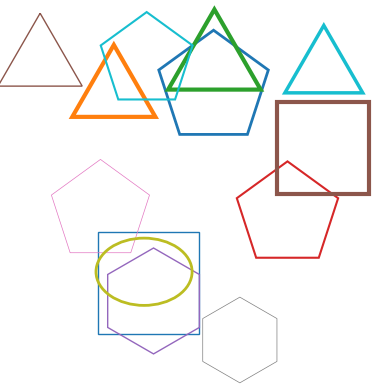[{"shape": "square", "thickness": 1, "radius": 0.66, "center": [0.385, 0.265]}, {"shape": "pentagon", "thickness": 2, "radius": 0.75, "center": [0.555, 0.772]}, {"shape": "triangle", "thickness": 3, "radius": 0.62, "center": [0.296, 0.759]}, {"shape": "triangle", "thickness": 3, "radius": 0.69, "center": [0.557, 0.837]}, {"shape": "pentagon", "thickness": 1.5, "radius": 0.69, "center": [0.747, 0.442]}, {"shape": "hexagon", "thickness": 1, "radius": 0.69, "center": [0.399, 0.218]}, {"shape": "square", "thickness": 3, "radius": 0.6, "center": [0.84, 0.615]}, {"shape": "triangle", "thickness": 1, "radius": 0.63, "center": [0.104, 0.839]}, {"shape": "pentagon", "thickness": 0.5, "radius": 0.67, "center": [0.261, 0.452]}, {"shape": "hexagon", "thickness": 0.5, "radius": 0.56, "center": [0.623, 0.117]}, {"shape": "oval", "thickness": 2, "radius": 0.62, "center": [0.374, 0.294]}, {"shape": "pentagon", "thickness": 1.5, "radius": 0.63, "center": [0.381, 0.843]}, {"shape": "triangle", "thickness": 2.5, "radius": 0.58, "center": [0.841, 0.817]}]